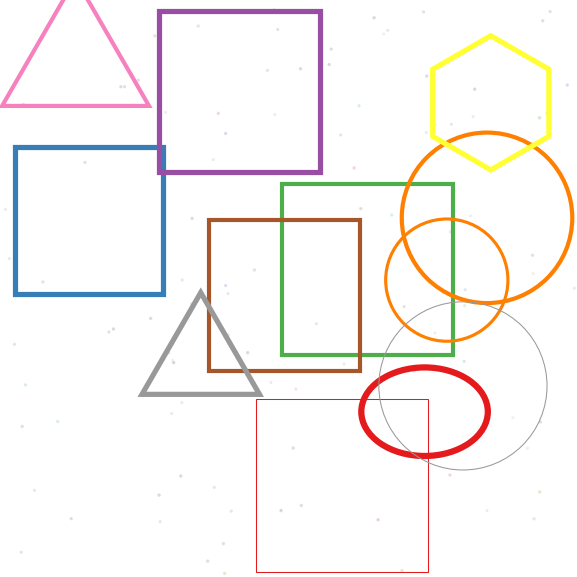[{"shape": "square", "thickness": 0.5, "radius": 0.75, "center": [0.593, 0.158]}, {"shape": "oval", "thickness": 3, "radius": 0.55, "center": [0.735, 0.286]}, {"shape": "square", "thickness": 2.5, "radius": 0.64, "center": [0.154, 0.618]}, {"shape": "square", "thickness": 2, "radius": 0.74, "center": [0.636, 0.532]}, {"shape": "square", "thickness": 2.5, "radius": 0.7, "center": [0.415, 0.84]}, {"shape": "circle", "thickness": 1.5, "radius": 0.53, "center": [0.774, 0.514]}, {"shape": "circle", "thickness": 2, "radius": 0.74, "center": [0.843, 0.622]}, {"shape": "hexagon", "thickness": 2.5, "radius": 0.58, "center": [0.85, 0.821]}, {"shape": "square", "thickness": 2, "radius": 0.65, "center": [0.492, 0.488]}, {"shape": "triangle", "thickness": 2, "radius": 0.73, "center": [0.131, 0.889]}, {"shape": "triangle", "thickness": 2.5, "radius": 0.59, "center": [0.348, 0.375]}, {"shape": "circle", "thickness": 0.5, "radius": 0.73, "center": [0.802, 0.331]}]